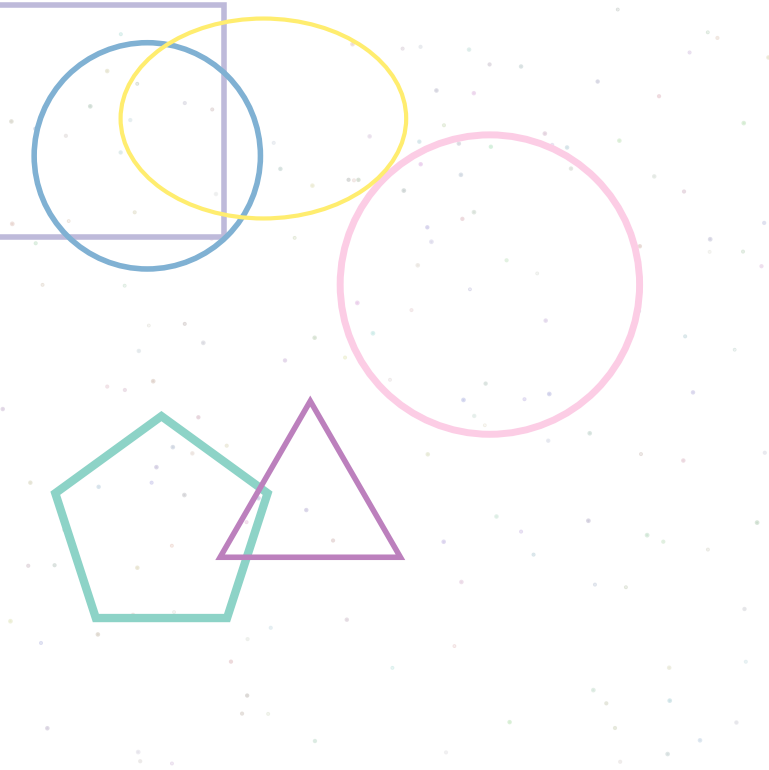[{"shape": "pentagon", "thickness": 3, "radius": 0.72, "center": [0.21, 0.315]}, {"shape": "square", "thickness": 2, "radius": 0.75, "center": [0.14, 0.842]}, {"shape": "circle", "thickness": 2, "radius": 0.73, "center": [0.191, 0.798]}, {"shape": "circle", "thickness": 2.5, "radius": 0.97, "center": [0.636, 0.63]}, {"shape": "triangle", "thickness": 2, "radius": 0.68, "center": [0.403, 0.344]}, {"shape": "oval", "thickness": 1.5, "radius": 0.93, "center": [0.342, 0.846]}]